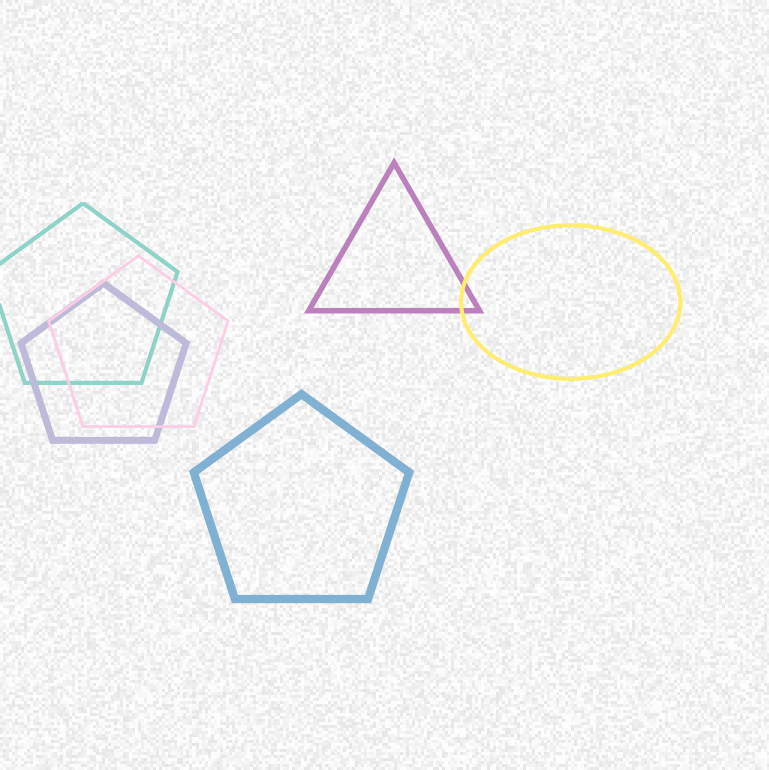[{"shape": "pentagon", "thickness": 1.5, "radius": 0.65, "center": [0.108, 0.607]}, {"shape": "pentagon", "thickness": 2.5, "radius": 0.56, "center": [0.135, 0.519]}, {"shape": "pentagon", "thickness": 3, "radius": 0.74, "center": [0.392, 0.341]}, {"shape": "pentagon", "thickness": 1, "radius": 0.61, "center": [0.18, 0.545]}, {"shape": "triangle", "thickness": 2, "radius": 0.64, "center": [0.512, 0.661]}, {"shape": "oval", "thickness": 1.5, "radius": 0.71, "center": [0.741, 0.608]}]